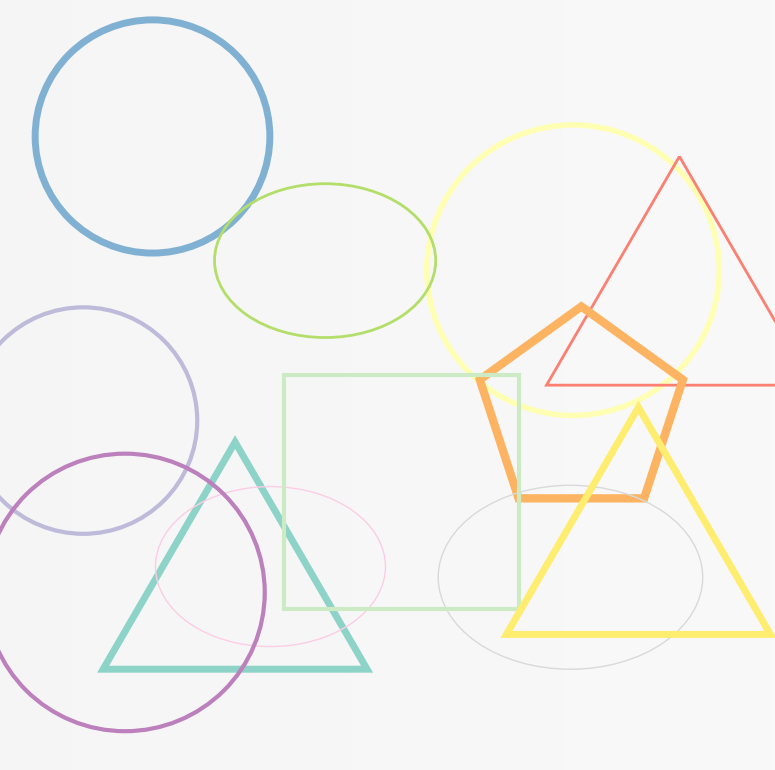[{"shape": "triangle", "thickness": 2.5, "radius": 0.98, "center": [0.303, 0.229]}, {"shape": "circle", "thickness": 2, "radius": 0.94, "center": [0.739, 0.649]}, {"shape": "circle", "thickness": 1.5, "radius": 0.74, "center": [0.107, 0.454]}, {"shape": "triangle", "thickness": 1, "radius": 0.99, "center": [0.877, 0.599]}, {"shape": "circle", "thickness": 2.5, "radius": 0.76, "center": [0.197, 0.823]}, {"shape": "pentagon", "thickness": 3, "radius": 0.69, "center": [0.75, 0.464]}, {"shape": "oval", "thickness": 1, "radius": 0.71, "center": [0.419, 0.662]}, {"shape": "oval", "thickness": 0.5, "radius": 0.74, "center": [0.349, 0.264]}, {"shape": "oval", "thickness": 0.5, "radius": 0.85, "center": [0.736, 0.25]}, {"shape": "circle", "thickness": 1.5, "radius": 0.9, "center": [0.161, 0.231]}, {"shape": "square", "thickness": 1.5, "radius": 0.76, "center": [0.518, 0.361]}, {"shape": "triangle", "thickness": 2.5, "radius": 0.98, "center": [0.824, 0.274]}]